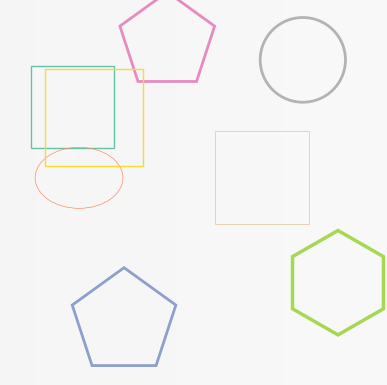[{"shape": "square", "thickness": 1, "radius": 0.53, "center": [0.188, 0.722]}, {"shape": "oval", "thickness": 0.5, "radius": 0.57, "center": [0.204, 0.538]}, {"shape": "pentagon", "thickness": 2, "radius": 0.7, "center": [0.32, 0.164]}, {"shape": "pentagon", "thickness": 2, "radius": 0.64, "center": [0.432, 0.892]}, {"shape": "hexagon", "thickness": 2.5, "radius": 0.68, "center": [0.872, 0.266]}, {"shape": "square", "thickness": 1, "radius": 0.63, "center": [0.242, 0.695]}, {"shape": "square", "thickness": 0.5, "radius": 0.6, "center": [0.677, 0.539]}, {"shape": "circle", "thickness": 2, "radius": 0.55, "center": [0.782, 0.845]}]